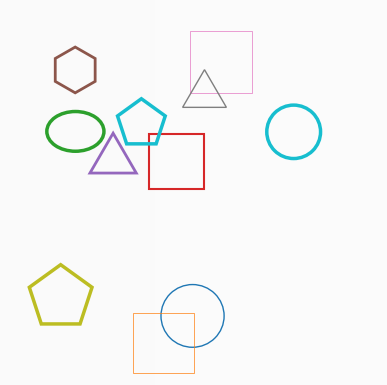[{"shape": "circle", "thickness": 1, "radius": 0.41, "center": [0.497, 0.179]}, {"shape": "square", "thickness": 0.5, "radius": 0.39, "center": [0.422, 0.11]}, {"shape": "oval", "thickness": 2.5, "radius": 0.37, "center": [0.195, 0.659]}, {"shape": "square", "thickness": 1.5, "radius": 0.36, "center": [0.456, 0.58]}, {"shape": "triangle", "thickness": 2, "radius": 0.35, "center": [0.292, 0.585]}, {"shape": "hexagon", "thickness": 2, "radius": 0.3, "center": [0.194, 0.818]}, {"shape": "square", "thickness": 0.5, "radius": 0.4, "center": [0.571, 0.84]}, {"shape": "triangle", "thickness": 1, "radius": 0.33, "center": [0.528, 0.754]}, {"shape": "pentagon", "thickness": 2.5, "radius": 0.43, "center": [0.157, 0.227]}, {"shape": "circle", "thickness": 2.5, "radius": 0.35, "center": [0.758, 0.658]}, {"shape": "pentagon", "thickness": 2.5, "radius": 0.32, "center": [0.365, 0.679]}]